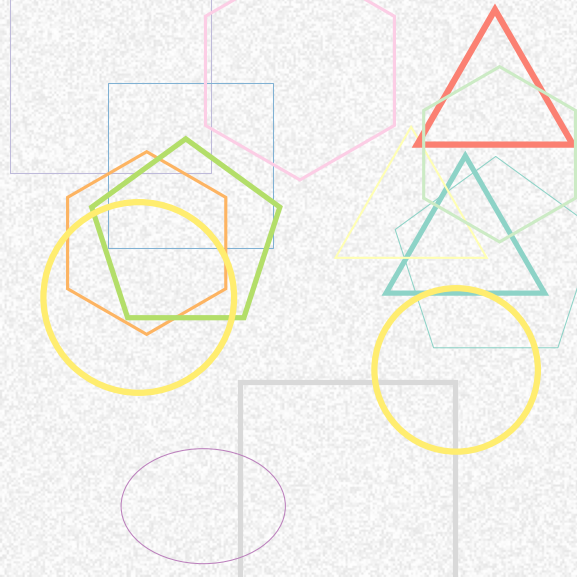[{"shape": "triangle", "thickness": 2.5, "radius": 0.79, "center": [0.806, 0.571]}, {"shape": "pentagon", "thickness": 0.5, "radius": 0.92, "center": [0.858, 0.545]}, {"shape": "triangle", "thickness": 1, "radius": 0.76, "center": [0.712, 0.628]}, {"shape": "square", "thickness": 0.5, "radius": 0.87, "center": [0.191, 0.873]}, {"shape": "triangle", "thickness": 3, "radius": 0.78, "center": [0.857, 0.827]}, {"shape": "square", "thickness": 0.5, "radius": 0.71, "center": [0.33, 0.712]}, {"shape": "hexagon", "thickness": 1.5, "radius": 0.79, "center": [0.254, 0.578]}, {"shape": "pentagon", "thickness": 2.5, "radius": 0.86, "center": [0.322, 0.588]}, {"shape": "hexagon", "thickness": 1.5, "radius": 0.94, "center": [0.519, 0.876]}, {"shape": "square", "thickness": 2.5, "radius": 0.93, "center": [0.602, 0.151]}, {"shape": "oval", "thickness": 0.5, "radius": 0.71, "center": [0.352, 0.123]}, {"shape": "hexagon", "thickness": 1.5, "radius": 0.76, "center": [0.865, 0.732]}, {"shape": "circle", "thickness": 3, "radius": 0.71, "center": [0.79, 0.359]}, {"shape": "circle", "thickness": 3, "radius": 0.83, "center": [0.24, 0.484]}]